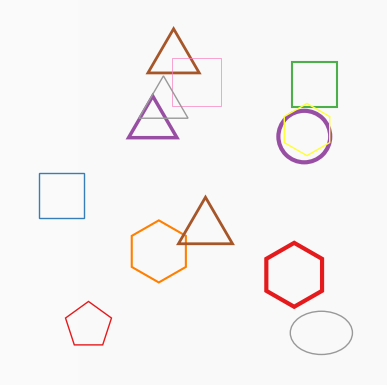[{"shape": "pentagon", "thickness": 1, "radius": 0.31, "center": [0.228, 0.155]}, {"shape": "hexagon", "thickness": 3, "radius": 0.42, "center": [0.759, 0.286]}, {"shape": "square", "thickness": 1, "radius": 0.29, "center": [0.158, 0.493]}, {"shape": "square", "thickness": 1.5, "radius": 0.29, "center": [0.812, 0.781]}, {"shape": "circle", "thickness": 3, "radius": 0.33, "center": [0.785, 0.645]}, {"shape": "triangle", "thickness": 2.5, "radius": 0.36, "center": [0.394, 0.678]}, {"shape": "hexagon", "thickness": 1.5, "radius": 0.4, "center": [0.41, 0.347]}, {"shape": "hexagon", "thickness": 1, "radius": 0.34, "center": [0.792, 0.663]}, {"shape": "triangle", "thickness": 2, "radius": 0.4, "center": [0.53, 0.407]}, {"shape": "triangle", "thickness": 2, "radius": 0.38, "center": [0.448, 0.849]}, {"shape": "square", "thickness": 0.5, "radius": 0.31, "center": [0.507, 0.787]}, {"shape": "oval", "thickness": 1, "radius": 0.4, "center": [0.829, 0.135]}, {"shape": "triangle", "thickness": 1, "radius": 0.37, "center": [0.422, 0.73]}]